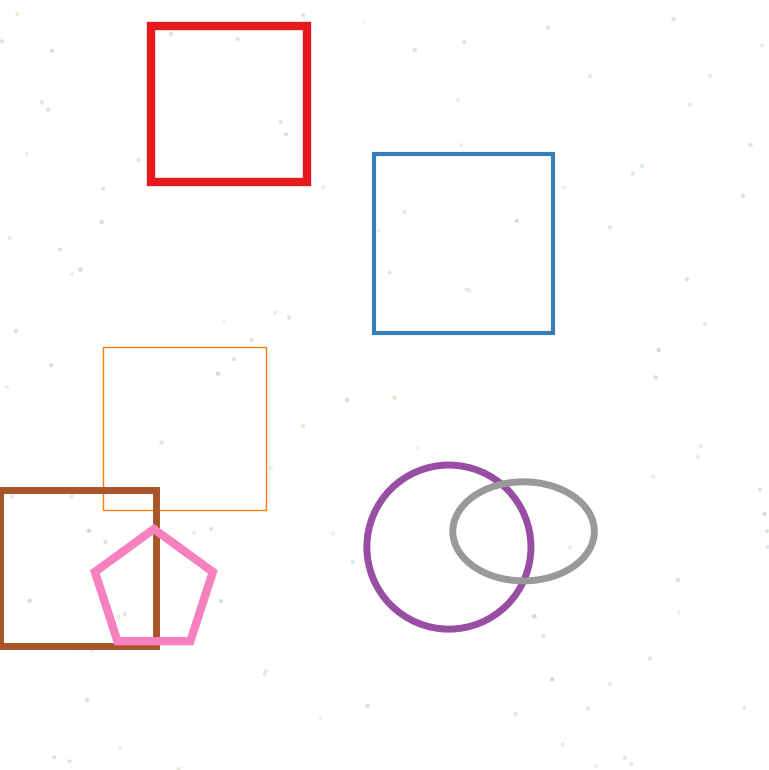[{"shape": "square", "thickness": 3, "radius": 0.51, "center": [0.297, 0.865]}, {"shape": "square", "thickness": 1.5, "radius": 0.58, "center": [0.602, 0.684]}, {"shape": "circle", "thickness": 2.5, "radius": 0.53, "center": [0.583, 0.289]}, {"shape": "square", "thickness": 0.5, "radius": 0.53, "center": [0.24, 0.444]}, {"shape": "square", "thickness": 2.5, "radius": 0.51, "center": [0.101, 0.262]}, {"shape": "pentagon", "thickness": 3, "radius": 0.4, "center": [0.2, 0.232]}, {"shape": "oval", "thickness": 2.5, "radius": 0.46, "center": [0.68, 0.31]}]